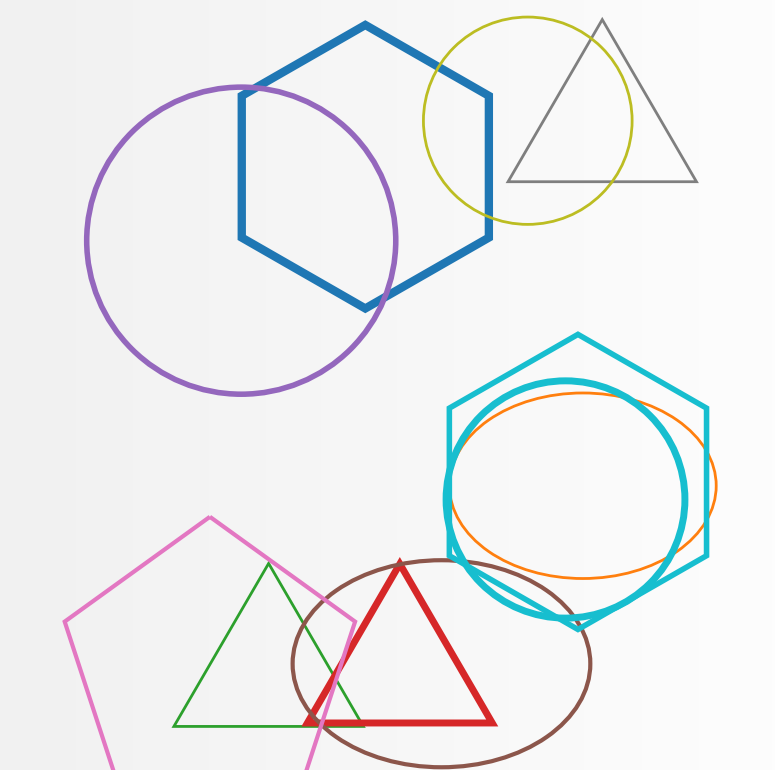[{"shape": "hexagon", "thickness": 3, "radius": 0.92, "center": [0.471, 0.783]}, {"shape": "oval", "thickness": 1, "radius": 0.86, "center": [0.752, 0.369]}, {"shape": "triangle", "thickness": 1, "radius": 0.71, "center": [0.347, 0.127]}, {"shape": "triangle", "thickness": 2.5, "radius": 0.69, "center": [0.516, 0.13]}, {"shape": "circle", "thickness": 2, "radius": 1.0, "center": [0.311, 0.687]}, {"shape": "oval", "thickness": 1.5, "radius": 0.96, "center": [0.57, 0.138]}, {"shape": "pentagon", "thickness": 1.5, "radius": 0.99, "center": [0.271, 0.132]}, {"shape": "triangle", "thickness": 1, "radius": 0.7, "center": [0.777, 0.834]}, {"shape": "circle", "thickness": 1, "radius": 0.67, "center": [0.681, 0.843]}, {"shape": "hexagon", "thickness": 2, "radius": 0.96, "center": [0.746, 0.374]}, {"shape": "circle", "thickness": 2.5, "radius": 0.77, "center": [0.73, 0.351]}]